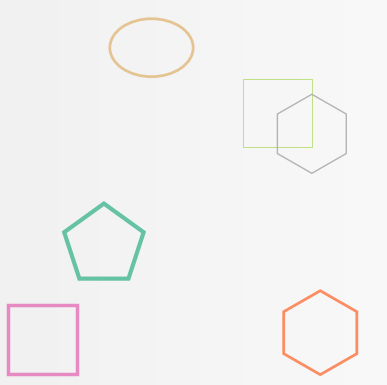[{"shape": "pentagon", "thickness": 3, "radius": 0.54, "center": [0.268, 0.363]}, {"shape": "hexagon", "thickness": 2, "radius": 0.54, "center": [0.826, 0.136]}, {"shape": "square", "thickness": 2.5, "radius": 0.45, "center": [0.11, 0.118]}, {"shape": "square", "thickness": 0.5, "radius": 0.44, "center": [0.716, 0.706]}, {"shape": "oval", "thickness": 2, "radius": 0.54, "center": [0.391, 0.876]}, {"shape": "hexagon", "thickness": 1, "radius": 0.51, "center": [0.805, 0.652]}]